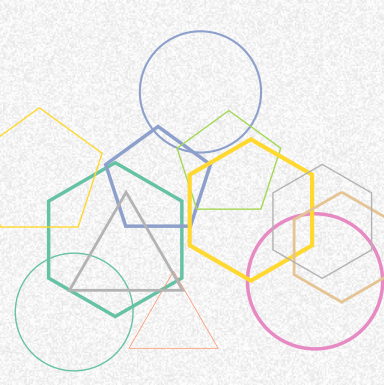[{"shape": "circle", "thickness": 1, "radius": 0.76, "center": [0.193, 0.19]}, {"shape": "hexagon", "thickness": 2.5, "radius": 1.0, "center": [0.299, 0.378]}, {"shape": "triangle", "thickness": 0.5, "radius": 0.67, "center": [0.451, 0.162]}, {"shape": "circle", "thickness": 1.5, "radius": 0.79, "center": [0.521, 0.761]}, {"shape": "pentagon", "thickness": 2.5, "radius": 0.72, "center": [0.411, 0.528]}, {"shape": "circle", "thickness": 2.5, "radius": 0.88, "center": [0.818, 0.269]}, {"shape": "pentagon", "thickness": 1, "radius": 0.71, "center": [0.594, 0.571]}, {"shape": "pentagon", "thickness": 1, "radius": 0.86, "center": [0.102, 0.549]}, {"shape": "hexagon", "thickness": 3, "radius": 0.92, "center": [0.652, 0.454]}, {"shape": "hexagon", "thickness": 2, "radius": 0.71, "center": [0.888, 0.358]}, {"shape": "triangle", "thickness": 2, "radius": 0.85, "center": [0.328, 0.331]}, {"shape": "hexagon", "thickness": 1, "radius": 0.74, "center": [0.837, 0.425]}]